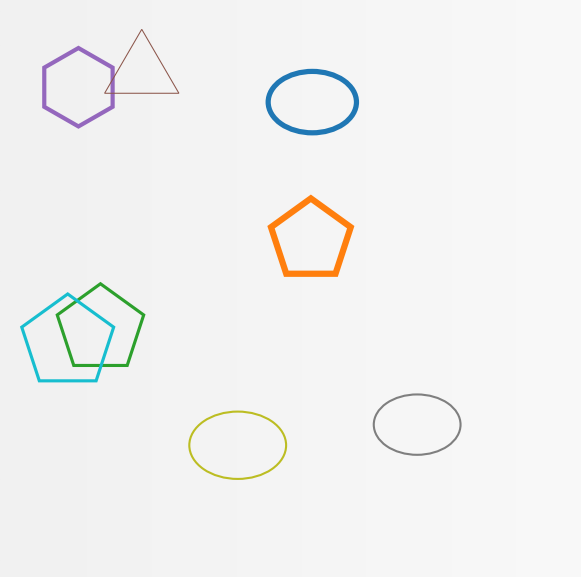[{"shape": "oval", "thickness": 2.5, "radius": 0.38, "center": [0.537, 0.822]}, {"shape": "pentagon", "thickness": 3, "radius": 0.36, "center": [0.535, 0.583]}, {"shape": "pentagon", "thickness": 1.5, "radius": 0.39, "center": [0.173, 0.43]}, {"shape": "hexagon", "thickness": 2, "radius": 0.34, "center": [0.135, 0.848]}, {"shape": "triangle", "thickness": 0.5, "radius": 0.37, "center": [0.244, 0.875]}, {"shape": "oval", "thickness": 1, "radius": 0.37, "center": [0.718, 0.264]}, {"shape": "oval", "thickness": 1, "radius": 0.42, "center": [0.409, 0.228]}, {"shape": "pentagon", "thickness": 1.5, "radius": 0.42, "center": [0.116, 0.407]}]